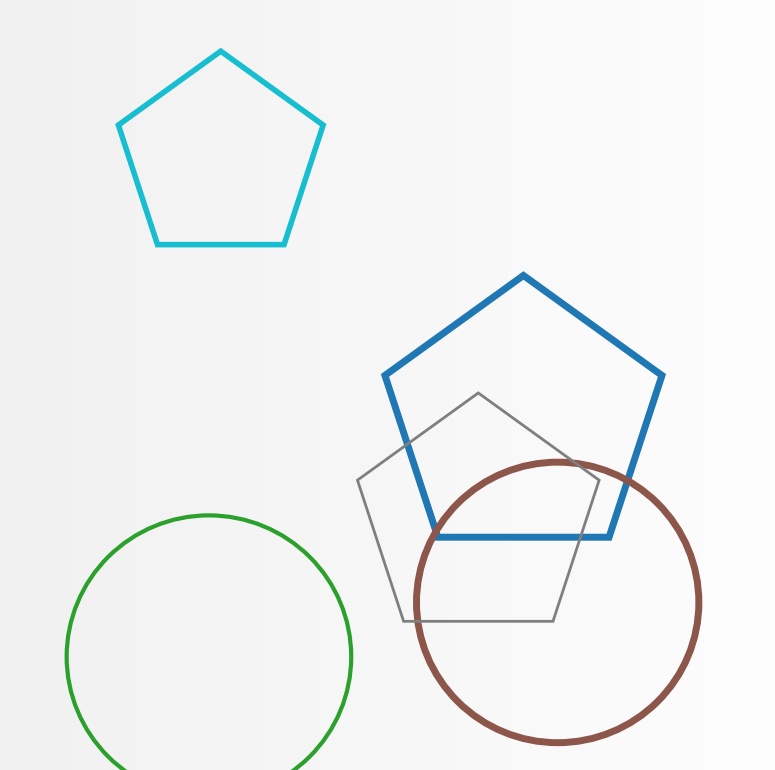[{"shape": "pentagon", "thickness": 2.5, "radius": 0.94, "center": [0.675, 0.454]}, {"shape": "circle", "thickness": 1.5, "radius": 0.92, "center": [0.27, 0.147]}, {"shape": "circle", "thickness": 2.5, "radius": 0.91, "center": [0.72, 0.218]}, {"shape": "pentagon", "thickness": 1, "radius": 0.82, "center": [0.617, 0.326]}, {"shape": "pentagon", "thickness": 2, "radius": 0.69, "center": [0.285, 0.795]}]